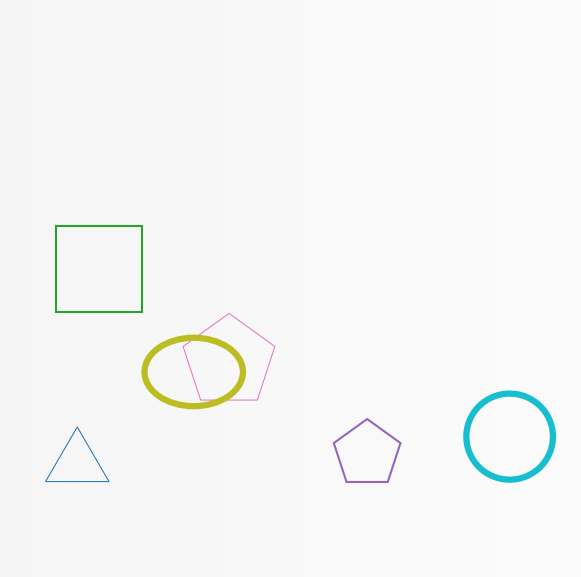[{"shape": "triangle", "thickness": 0.5, "radius": 0.32, "center": [0.133, 0.197]}, {"shape": "square", "thickness": 1, "radius": 0.37, "center": [0.171, 0.534]}, {"shape": "pentagon", "thickness": 1, "radius": 0.3, "center": [0.632, 0.213]}, {"shape": "pentagon", "thickness": 0.5, "radius": 0.41, "center": [0.394, 0.374]}, {"shape": "oval", "thickness": 3, "radius": 0.42, "center": [0.333, 0.355]}, {"shape": "circle", "thickness": 3, "radius": 0.37, "center": [0.877, 0.243]}]